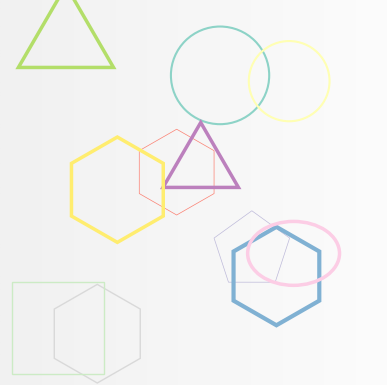[{"shape": "circle", "thickness": 1.5, "radius": 0.63, "center": [0.568, 0.804]}, {"shape": "circle", "thickness": 1.5, "radius": 0.52, "center": [0.746, 0.789]}, {"shape": "pentagon", "thickness": 0.5, "radius": 0.51, "center": [0.65, 0.35]}, {"shape": "hexagon", "thickness": 0.5, "radius": 0.56, "center": [0.456, 0.553]}, {"shape": "hexagon", "thickness": 3, "radius": 0.64, "center": [0.713, 0.283]}, {"shape": "triangle", "thickness": 2.5, "radius": 0.71, "center": [0.17, 0.896]}, {"shape": "oval", "thickness": 2.5, "radius": 0.59, "center": [0.758, 0.342]}, {"shape": "hexagon", "thickness": 1, "radius": 0.64, "center": [0.251, 0.133]}, {"shape": "triangle", "thickness": 2.5, "radius": 0.56, "center": [0.518, 0.569]}, {"shape": "square", "thickness": 1, "radius": 0.6, "center": [0.15, 0.149]}, {"shape": "hexagon", "thickness": 2.5, "radius": 0.68, "center": [0.303, 0.507]}]